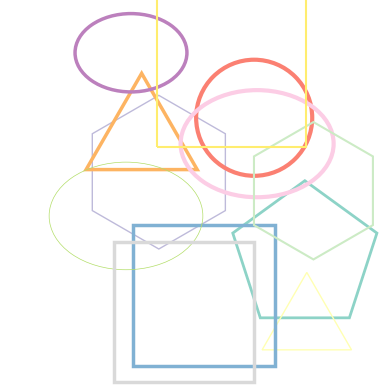[{"shape": "pentagon", "thickness": 2, "radius": 0.98, "center": [0.792, 0.334]}, {"shape": "triangle", "thickness": 1, "radius": 0.67, "center": [0.797, 0.158]}, {"shape": "hexagon", "thickness": 1, "radius": 1.0, "center": [0.413, 0.553]}, {"shape": "circle", "thickness": 3, "radius": 0.75, "center": [0.66, 0.694]}, {"shape": "square", "thickness": 2.5, "radius": 0.92, "center": [0.53, 0.233]}, {"shape": "triangle", "thickness": 2.5, "radius": 0.83, "center": [0.368, 0.643]}, {"shape": "oval", "thickness": 0.5, "radius": 1.0, "center": [0.327, 0.439]}, {"shape": "oval", "thickness": 3, "radius": 0.99, "center": [0.668, 0.627]}, {"shape": "square", "thickness": 2.5, "radius": 0.91, "center": [0.478, 0.189]}, {"shape": "oval", "thickness": 2.5, "radius": 0.73, "center": [0.34, 0.863]}, {"shape": "hexagon", "thickness": 1.5, "radius": 0.89, "center": [0.814, 0.505]}, {"shape": "square", "thickness": 1.5, "radius": 0.97, "center": [0.601, 0.813]}]